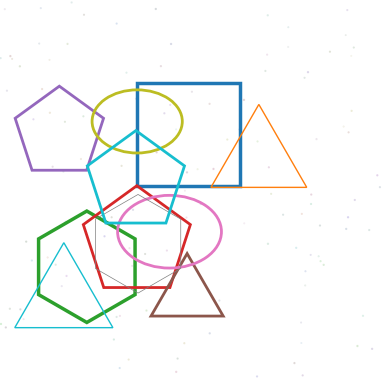[{"shape": "square", "thickness": 2.5, "radius": 0.67, "center": [0.489, 0.651]}, {"shape": "triangle", "thickness": 1, "radius": 0.72, "center": [0.672, 0.585]}, {"shape": "hexagon", "thickness": 2.5, "radius": 0.72, "center": [0.226, 0.307]}, {"shape": "pentagon", "thickness": 2, "radius": 0.73, "center": [0.355, 0.371]}, {"shape": "pentagon", "thickness": 2, "radius": 0.6, "center": [0.154, 0.655]}, {"shape": "triangle", "thickness": 2, "radius": 0.54, "center": [0.486, 0.233]}, {"shape": "oval", "thickness": 2, "radius": 0.67, "center": [0.44, 0.398]}, {"shape": "hexagon", "thickness": 0.5, "radius": 0.64, "center": [0.359, 0.367]}, {"shape": "oval", "thickness": 2, "radius": 0.59, "center": [0.356, 0.685]}, {"shape": "pentagon", "thickness": 2, "radius": 0.66, "center": [0.353, 0.528]}, {"shape": "triangle", "thickness": 1, "radius": 0.74, "center": [0.166, 0.222]}]